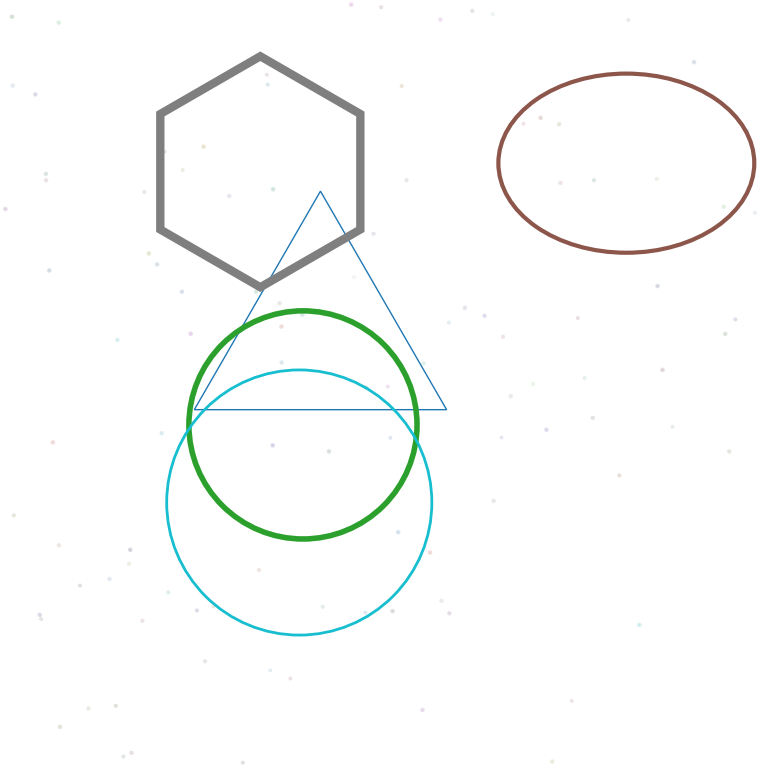[{"shape": "triangle", "thickness": 0.5, "radius": 0.95, "center": [0.416, 0.563]}, {"shape": "circle", "thickness": 2, "radius": 0.74, "center": [0.393, 0.448]}, {"shape": "oval", "thickness": 1.5, "radius": 0.83, "center": [0.813, 0.788]}, {"shape": "hexagon", "thickness": 3, "radius": 0.75, "center": [0.338, 0.777]}, {"shape": "circle", "thickness": 1, "radius": 0.86, "center": [0.389, 0.347]}]